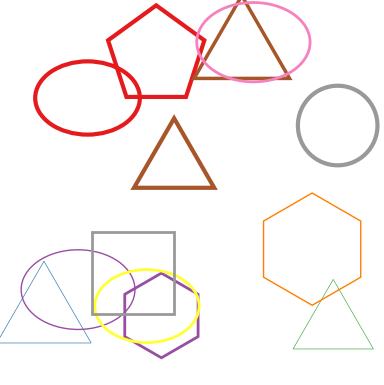[{"shape": "oval", "thickness": 3, "radius": 0.68, "center": [0.227, 0.745]}, {"shape": "pentagon", "thickness": 3, "radius": 0.66, "center": [0.406, 0.855]}, {"shape": "triangle", "thickness": 0.5, "radius": 0.71, "center": [0.114, 0.18]}, {"shape": "triangle", "thickness": 0.5, "radius": 0.6, "center": [0.866, 0.154]}, {"shape": "oval", "thickness": 1, "radius": 0.74, "center": [0.203, 0.248]}, {"shape": "hexagon", "thickness": 2, "radius": 0.55, "center": [0.419, 0.181]}, {"shape": "hexagon", "thickness": 1, "radius": 0.73, "center": [0.811, 0.353]}, {"shape": "oval", "thickness": 2, "radius": 0.68, "center": [0.382, 0.205]}, {"shape": "triangle", "thickness": 2.5, "radius": 0.72, "center": [0.628, 0.868]}, {"shape": "triangle", "thickness": 3, "radius": 0.6, "center": [0.452, 0.572]}, {"shape": "oval", "thickness": 2, "radius": 0.74, "center": [0.658, 0.89]}, {"shape": "square", "thickness": 2, "radius": 0.53, "center": [0.344, 0.29]}, {"shape": "circle", "thickness": 3, "radius": 0.52, "center": [0.877, 0.674]}]